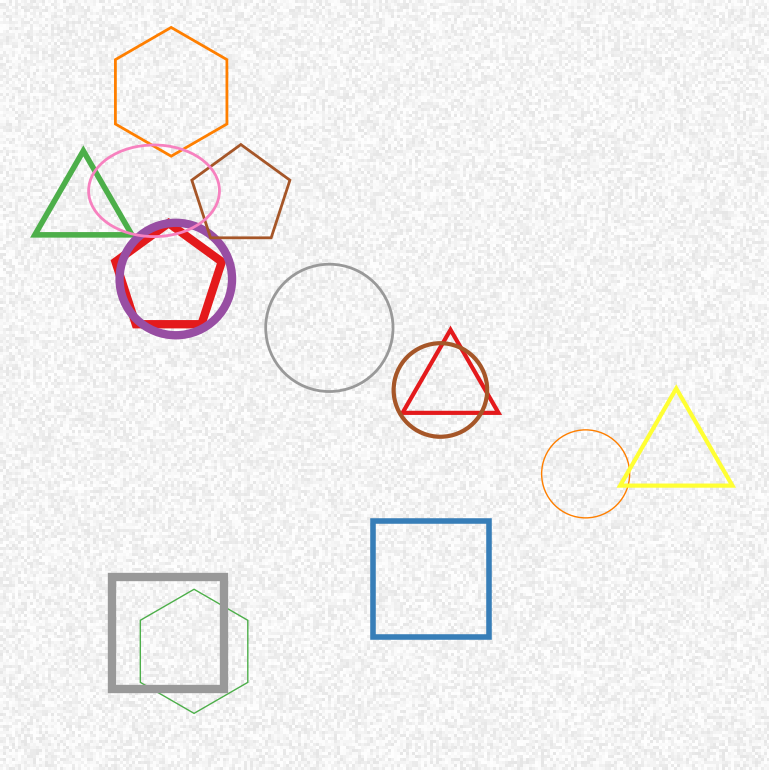[{"shape": "triangle", "thickness": 1.5, "radius": 0.36, "center": [0.585, 0.5]}, {"shape": "pentagon", "thickness": 3, "radius": 0.36, "center": [0.219, 0.638]}, {"shape": "square", "thickness": 2, "radius": 0.37, "center": [0.56, 0.248]}, {"shape": "triangle", "thickness": 2, "radius": 0.36, "center": [0.108, 0.731]}, {"shape": "hexagon", "thickness": 0.5, "radius": 0.4, "center": [0.252, 0.154]}, {"shape": "circle", "thickness": 3, "radius": 0.37, "center": [0.228, 0.638]}, {"shape": "circle", "thickness": 0.5, "radius": 0.29, "center": [0.761, 0.385]}, {"shape": "hexagon", "thickness": 1, "radius": 0.42, "center": [0.222, 0.881]}, {"shape": "triangle", "thickness": 1.5, "radius": 0.42, "center": [0.878, 0.411]}, {"shape": "circle", "thickness": 1.5, "radius": 0.3, "center": [0.572, 0.494]}, {"shape": "pentagon", "thickness": 1, "radius": 0.33, "center": [0.313, 0.745]}, {"shape": "oval", "thickness": 1, "radius": 0.42, "center": [0.2, 0.752]}, {"shape": "square", "thickness": 3, "radius": 0.36, "center": [0.218, 0.178]}, {"shape": "circle", "thickness": 1, "radius": 0.41, "center": [0.428, 0.574]}]